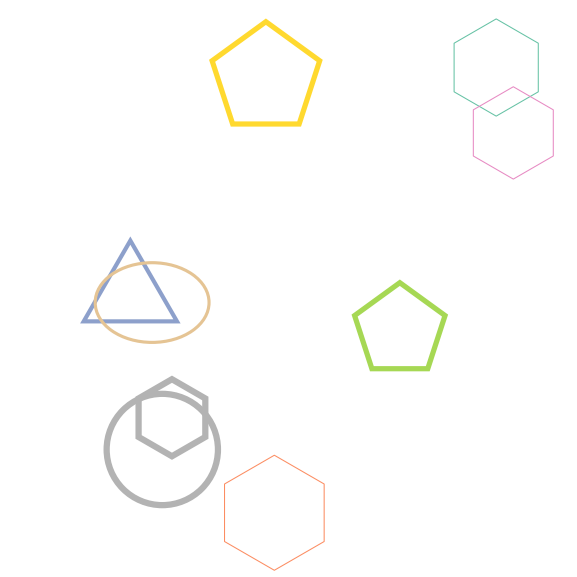[{"shape": "hexagon", "thickness": 0.5, "radius": 0.42, "center": [0.859, 0.882]}, {"shape": "hexagon", "thickness": 0.5, "radius": 0.5, "center": [0.475, 0.111]}, {"shape": "triangle", "thickness": 2, "radius": 0.47, "center": [0.226, 0.489]}, {"shape": "hexagon", "thickness": 0.5, "radius": 0.4, "center": [0.889, 0.769]}, {"shape": "pentagon", "thickness": 2.5, "radius": 0.41, "center": [0.692, 0.427]}, {"shape": "pentagon", "thickness": 2.5, "radius": 0.49, "center": [0.46, 0.864]}, {"shape": "oval", "thickness": 1.5, "radius": 0.49, "center": [0.263, 0.475]}, {"shape": "circle", "thickness": 3, "radius": 0.48, "center": [0.281, 0.221]}, {"shape": "hexagon", "thickness": 3, "radius": 0.33, "center": [0.298, 0.276]}]